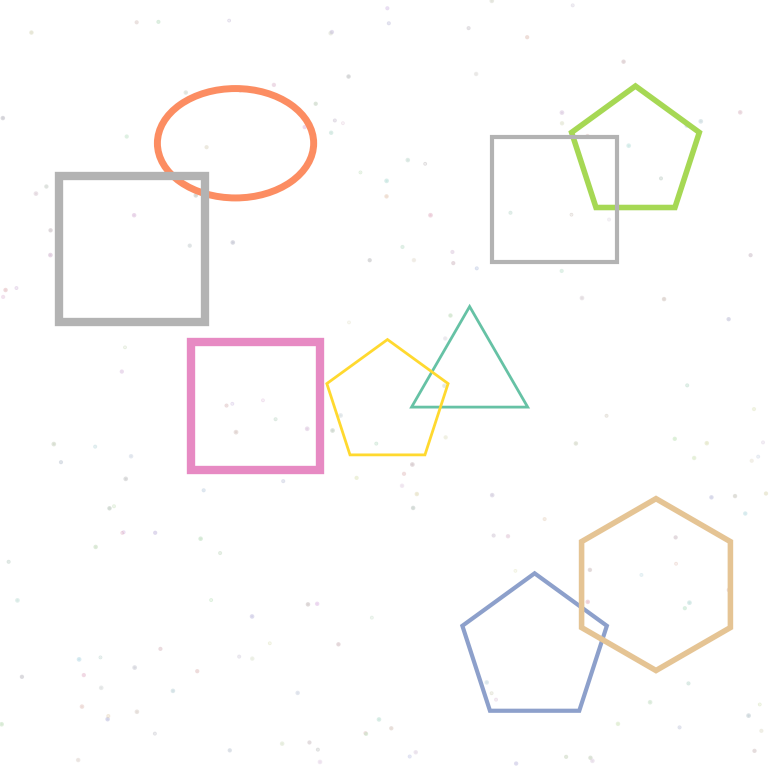[{"shape": "triangle", "thickness": 1, "radius": 0.44, "center": [0.61, 0.515]}, {"shape": "oval", "thickness": 2.5, "radius": 0.51, "center": [0.306, 0.814]}, {"shape": "pentagon", "thickness": 1.5, "radius": 0.49, "center": [0.694, 0.157]}, {"shape": "square", "thickness": 3, "radius": 0.42, "center": [0.331, 0.473]}, {"shape": "pentagon", "thickness": 2, "radius": 0.44, "center": [0.825, 0.801]}, {"shape": "pentagon", "thickness": 1, "radius": 0.41, "center": [0.503, 0.476]}, {"shape": "hexagon", "thickness": 2, "radius": 0.56, "center": [0.852, 0.241]}, {"shape": "square", "thickness": 3, "radius": 0.47, "center": [0.172, 0.676]}, {"shape": "square", "thickness": 1.5, "radius": 0.41, "center": [0.72, 0.741]}]